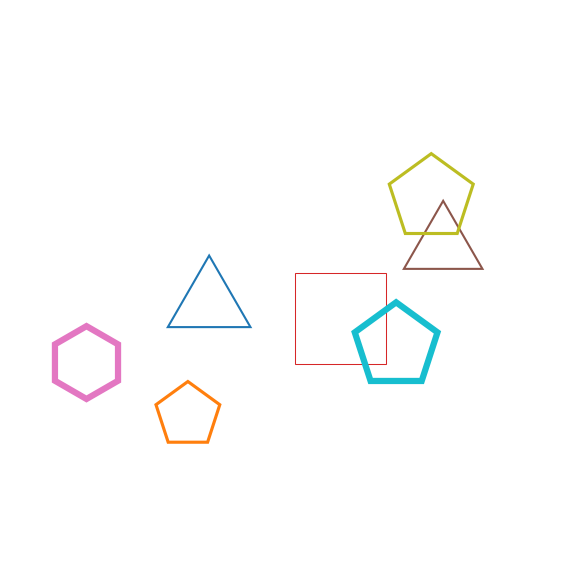[{"shape": "triangle", "thickness": 1, "radius": 0.41, "center": [0.362, 0.474]}, {"shape": "pentagon", "thickness": 1.5, "radius": 0.29, "center": [0.325, 0.28]}, {"shape": "square", "thickness": 0.5, "radius": 0.39, "center": [0.589, 0.448]}, {"shape": "triangle", "thickness": 1, "radius": 0.39, "center": [0.767, 0.573]}, {"shape": "hexagon", "thickness": 3, "radius": 0.32, "center": [0.15, 0.371]}, {"shape": "pentagon", "thickness": 1.5, "radius": 0.38, "center": [0.747, 0.657]}, {"shape": "pentagon", "thickness": 3, "radius": 0.38, "center": [0.686, 0.4]}]